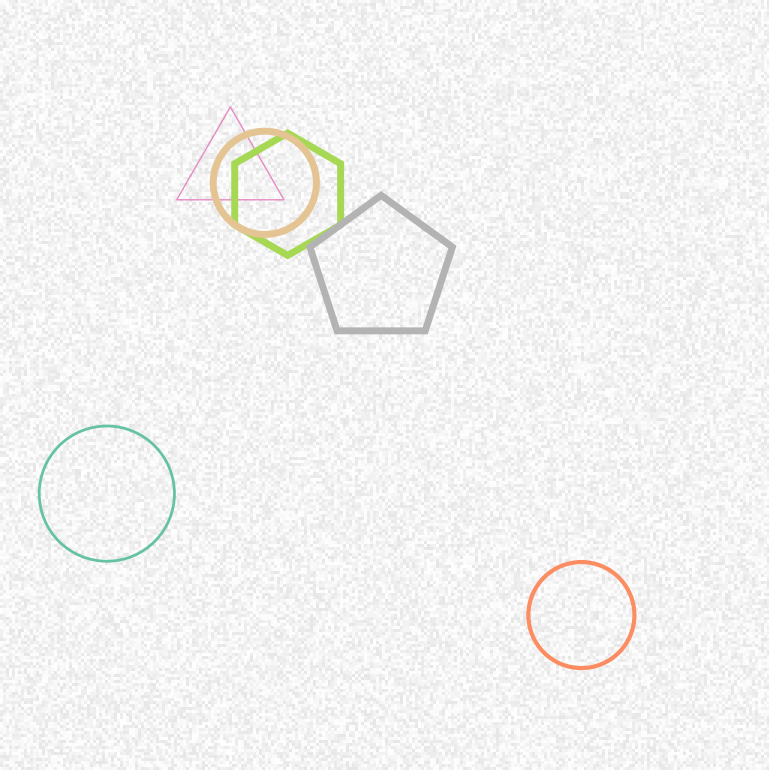[{"shape": "circle", "thickness": 1, "radius": 0.44, "center": [0.139, 0.359]}, {"shape": "circle", "thickness": 1.5, "radius": 0.34, "center": [0.755, 0.201]}, {"shape": "triangle", "thickness": 0.5, "radius": 0.4, "center": [0.299, 0.781]}, {"shape": "hexagon", "thickness": 2.5, "radius": 0.4, "center": [0.374, 0.748]}, {"shape": "circle", "thickness": 2.5, "radius": 0.34, "center": [0.344, 0.763]}, {"shape": "pentagon", "thickness": 2.5, "radius": 0.49, "center": [0.495, 0.649]}]